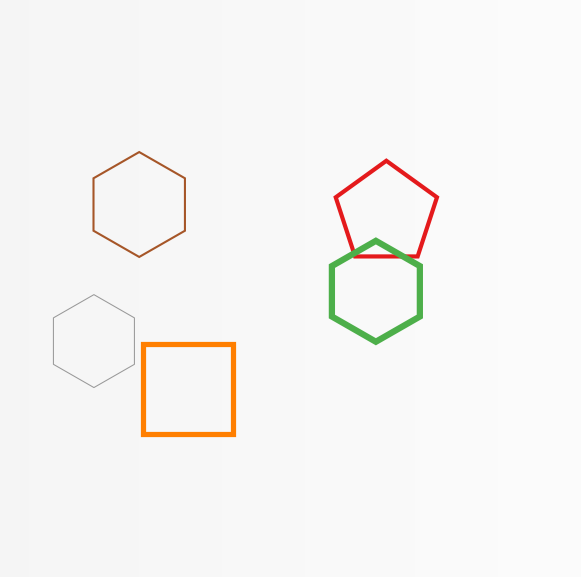[{"shape": "pentagon", "thickness": 2, "radius": 0.46, "center": [0.665, 0.629]}, {"shape": "hexagon", "thickness": 3, "radius": 0.44, "center": [0.647, 0.495]}, {"shape": "square", "thickness": 2.5, "radius": 0.39, "center": [0.324, 0.326]}, {"shape": "hexagon", "thickness": 1, "radius": 0.45, "center": [0.24, 0.645]}, {"shape": "hexagon", "thickness": 0.5, "radius": 0.4, "center": [0.162, 0.408]}]